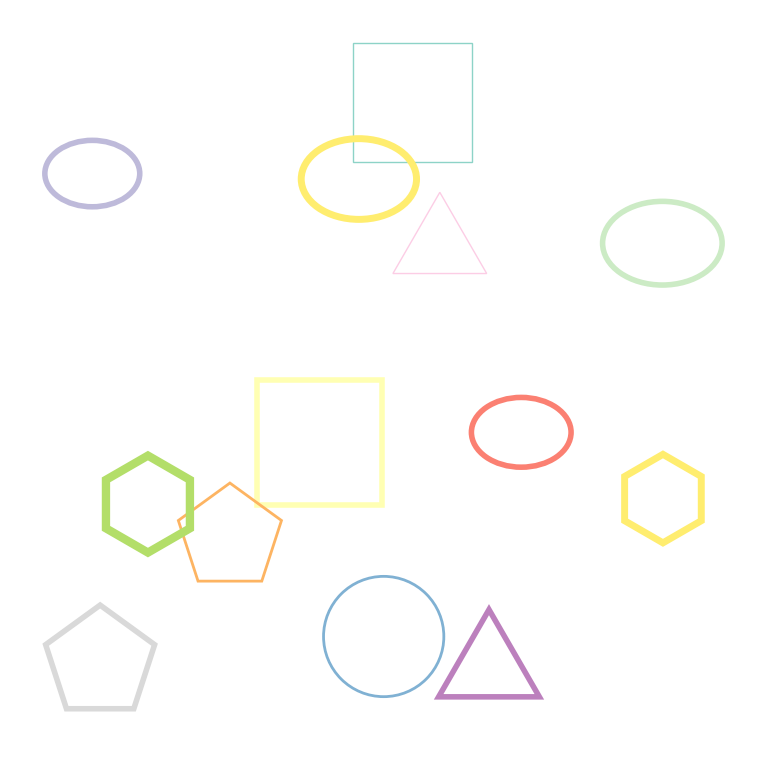[{"shape": "square", "thickness": 0.5, "radius": 0.39, "center": [0.536, 0.867]}, {"shape": "square", "thickness": 2, "radius": 0.41, "center": [0.415, 0.425]}, {"shape": "oval", "thickness": 2, "radius": 0.31, "center": [0.12, 0.775]}, {"shape": "oval", "thickness": 2, "radius": 0.32, "center": [0.677, 0.439]}, {"shape": "circle", "thickness": 1, "radius": 0.39, "center": [0.498, 0.173]}, {"shape": "pentagon", "thickness": 1, "radius": 0.35, "center": [0.299, 0.302]}, {"shape": "hexagon", "thickness": 3, "radius": 0.31, "center": [0.192, 0.345]}, {"shape": "triangle", "thickness": 0.5, "radius": 0.35, "center": [0.571, 0.68]}, {"shape": "pentagon", "thickness": 2, "radius": 0.37, "center": [0.13, 0.14]}, {"shape": "triangle", "thickness": 2, "radius": 0.38, "center": [0.635, 0.133]}, {"shape": "oval", "thickness": 2, "radius": 0.39, "center": [0.86, 0.684]}, {"shape": "oval", "thickness": 2.5, "radius": 0.37, "center": [0.466, 0.768]}, {"shape": "hexagon", "thickness": 2.5, "radius": 0.29, "center": [0.861, 0.352]}]